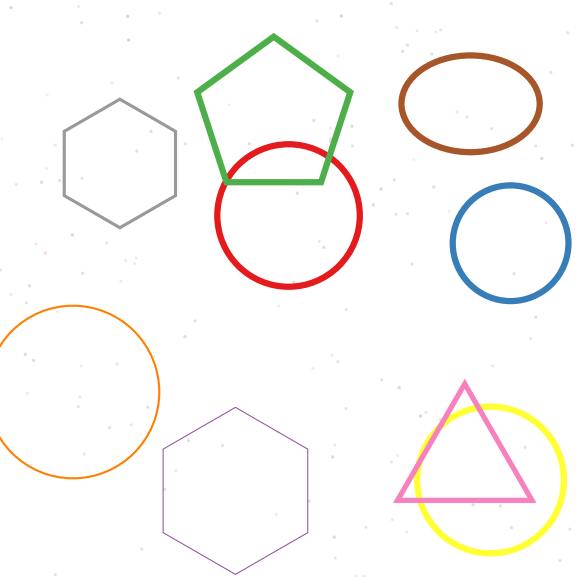[{"shape": "circle", "thickness": 3, "radius": 0.62, "center": [0.5, 0.626]}, {"shape": "circle", "thickness": 3, "radius": 0.5, "center": [0.884, 0.578]}, {"shape": "pentagon", "thickness": 3, "radius": 0.7, "center": [0.474, 0.796]}, {"shape": "hexagon", "thickness": 0.5, "radius": 0.72, "center": [0.408, 0.149]}, {"shape": "circle", "thickness": 1, "radius": 0.75, "center": [0.126, 0.32]}, {"shape": "circle", "thickness": 3, "radius": 0.64, "center": [0.849, 0.168]}, {"shape": "oval", "thickness": 3, "radius": 0.6, "center": [0.815, 0.819]}, {"shape": "triangle", "thickness": 2.5, "radius": 0.67, "center": [0.805, 0.2]}, {"shape": "hexagon", "thickness": 1.5, "radius": 0.56, "center": [0.208, 0.716]}]